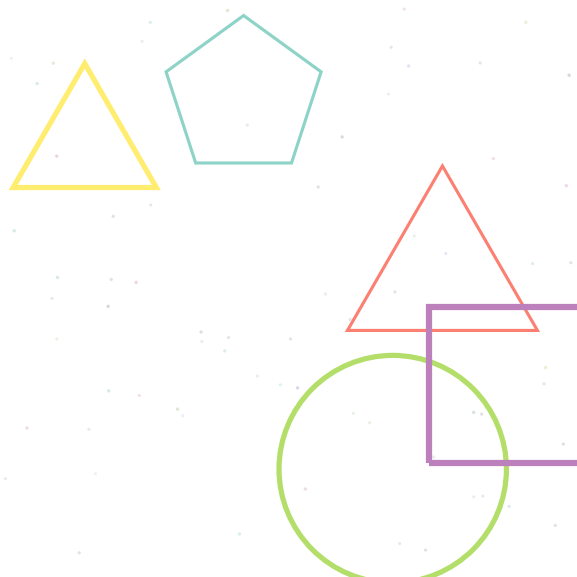[{"shape": "pentagon", "thickness": 1.5, "radius": 0.71, "center": [0.422, 0.831]}, {"shape": "triangle", "thickness": 1.5, "radius": 0.95, "center": [0.766, 0.522]}, {"shape": "circle", "thickness": 2.5, "radius": 0.98, "center": [0.68, 0.187]}, {"shape": "square", "thickness": 3, "radius": 0.68, "center": [0.879, 0.332]}, {"shape": "triangle", "thickness": 2.5, "radius": 0.72, "center": [0.147, 0.746]}]